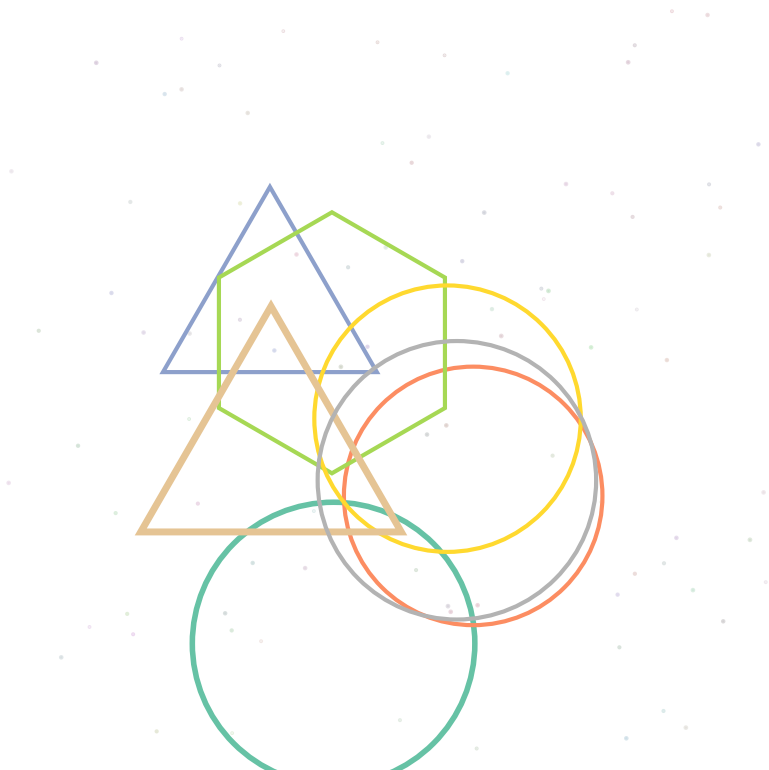[{"shape": "circle", "thickness": 2, "radius": 0.92, "center": [0.433, 0.164]}, {"shape": "circle", "thickness": 1.5, "radius": 0.84, "center": [0.615, 0.356]}, {"shape": "triangle", "thickness": 1.5, "radius": 0.8, "center": [0.351, 0.597]}, {"shape": "hexagon", "thickness": 1.5, "radius": 0.85, "center": [0.431, 0.555]}, {"shape": "circle", "thickness": 1.5, "radius": 0.87, "center": [0.581, 0.456]}, {"shape": "triangle", "thickness": 2.5, "radius": 0.98, "center": [0.352, 0.407]}, {"shape": "circle", "thickness": 1.5, "radius": 0.9, "center": [0.593, 0.376]}]